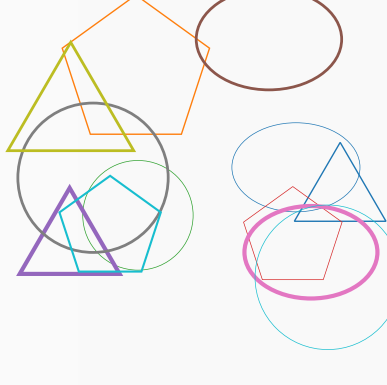[{"shape": "oval", "thickness": 0.5, "radius": 0.83, "center": [0.764, 0.565]}, {"shape": "triangle", "thickness": 1, "radius": 0.68, "center": [0.878, 0.494]}, {"shape": "pentagon", "thickness": 1, "radius": 1.0, "center": [0.351, 0.813]}, {"shape": "circle", "thickness": 0.5, "radius": 0.71, "center": [0.356, 0.441]}, {"shape": "pentagon", "thickness": 0.5, "radius": 0.67, "center": [0.756, 0.382]}, {"shape": "triangle", "thickness": 3, "radius": 0.74, "center": [0.18, 0.363]}, {"shape": "oval", "thickness": 2, "radius": 0.94, "center": [0.694, 0.898]}, {"shape": "oval", "thickness": 3, "radius": 0.86, "center": [0.802, 0.345]}, {"shape": "circle", "thickness": 2, "radius": 0.97, "center": [0.24, 0.538]}, {"shape": "triangle", "thickness": 2, "radius": 0.94, "center": [0.183, 0.702]}, {"shape": "pentagon", "thickness": 1.5, "radius": 0.69, "center": [0.284, 0.406]}, {"shape": "circle", "thickness": 0.5, "radius": 0.94, "center": [0.846, 0.28]}]